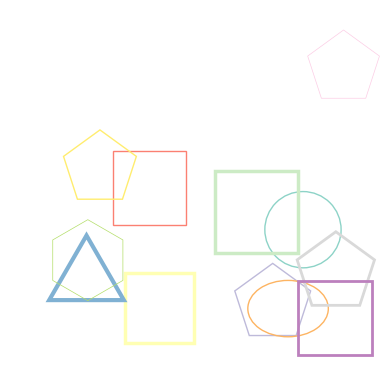[{"shape": "circle", "thickness": 1, "radius": 0.5, "center": [0.787, 0.403]}, {"shape": "square", "thickness": 2.5, "radius": 0.45, "center": [0.414, 0.2]}, {"shape": "pentagon", "thickness": 1, "radius": 0.52, "center": [0.708, 0.212]}, {"shape": "square", "thickness": 1, "radius": 0.47, "center": [0.389, 0.512]}, {"shape": "triangle", "thickness": 3, "radius": 0.56, "center": [0.225, 0.276]}, {"shape": "oval", "thickness": 1, "radius": 0.52, "center": [0.748, 0.198]}, {"shape": "hexagon", "thickness": 0.5, "radius": 0.53, "center": [0.228, 0.324]}, {"shape": "pentagon", "thickness": 0.5, "radius": 0.49, "center": [0.892, 0.824]}, {"shape": "pentagon", "thickness": 2, "radius": 0.53, "center": [0.872, 0.292]}, {"shape": "square", "thickness": 2, "radius": 0.48, "center": [0.871, 0.175]}, {"shape": "square", "thickness": 2.5, "radius": 0.54, "center": [0.666, 0.449]}, {"shape": "pentagon", "thickness": 1, "radius": 0.5, "center": [0.26, 0.563]}]